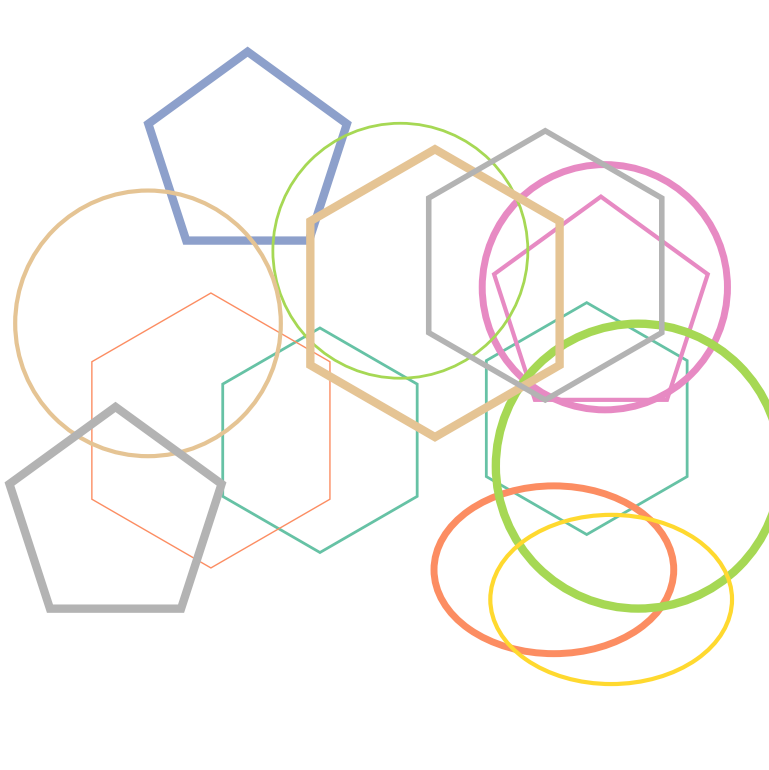[{"shape": "hexagon", "thickness": 1, "radius": 0.75, "center": [0.762, 0.456]}, {"shape": "hexagon", "thickness": 1, "radius": 0.73, "center": [0.416, 0.428]}, {"shape": "oval", "thickness": 2.5, "radius": 0.78, "center": [0.719, 0.26]}, {"shape": "hexagon", "thickness": 0.5, "radius": 0.89, "center": [0.274, 0.441]}, {"shape": "pentagon", "thickness": 3, "radius": 0.68, "center": [0.322, 0.797]}, {"shape": "circle", "thickness": 2.5, "radius": 0.8, "center": [0.786, 0.627]}, {"shape": "pentagon", "thickness": 1.5, "radius": 0.73, "center": [0.78, 0.599]}, {"shape": "circle", "thickness": 3, "radius": 0.92, "center": [0.829, 0.395]}, {"shape": "circle", "thickness": 1, "radius": 0.83, "center": [0.52, 0.674]}, {"shape": "oval", "thickness": 1.5, "radius": 0.78, "center": [0.794, 0.221]}, {"shape": "hexagon", "thickness": 3, "radius": 0.93, "center": [0.565, 0.619]}, {"shape": "circle", "thickness": 1.5, "radius": 0.86, "center": [0.192, 0.58]}, {"shape": "hexagon", "thickness": 2, "radius": 0.87, "center": [0.708, 0.655]}, {"shape": "pentagon", "thickness": 3, "radius": 0.72, "center": [0.15, 0.327]}]